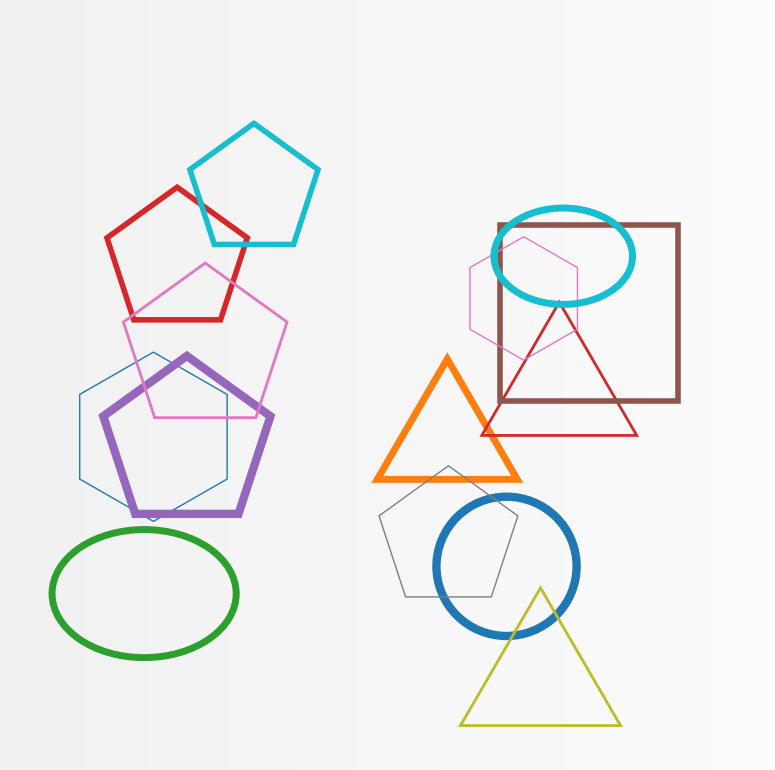[{"shape": "hexagon", "thickness": 0.5, "radius": 0.55, "center": [0.198, 0.433]}, {"shape": "circle", "thickness": 3, "radius": 0.45, "center": [0.654, 0.264]}, {"shape": "triangle", "thickness": 2.5, "radius": 0.52, "center": [0.577, 0.43]}, {"shape": "oval", "thickness": 2.5, "radius": 0.59, "center": [0.186, 0.229]}, {"shape": "pentagon", "thickness": 2, "radius": 0.48, "center": [0.229, 0.662]}, {"shape": "triangle", "thickness": 1, "radius": 0.58, "center": [0.722, 0.492]}, {"shape": "pentagon", "thickness": 3, "radius": 0.57, "center": [0.241, 0.424]}, {"shape": "square", "thickness": 2, "radius": 0.57, "center": [0.76, 0.593]}, {"shape": "hexagon", "thickness": 0.5, "radius": 0.4, "center": [0.676, 0.612]}, {"shape": "pentagon", "thickness": 1, "radius": 0.56, "center": [0.265, 0.547]}, {"shape": "pentagon", "thickness": 0.5, "radius": 0.47, "center": [0.579, 0.301]}, {"shape": "triangle", "thickness": 1, "radius": 0.6, "center": [0.697, 0.117]}, {"shape": "oval", "thickness": 2.5, "radius": 0.45, "center": [0.727, 0.667]}, {"shape": "pentagon", "thickness": 2, "radius": 0.43, "center": [0.328, 0.753]}]